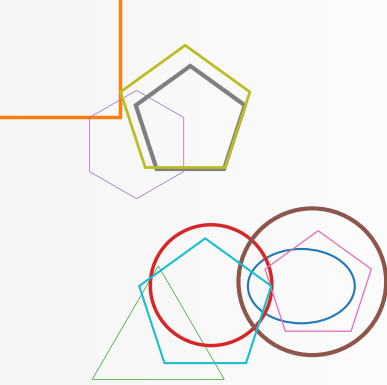[{"shape": "oval", "thickness": 1.5, "radius": 0.69, "center": [0.778, 0.257]}, {"shape": "square", "thickness": 2.5, "radius": 0.83, "center": [0.144, 0.863]}, {"shape": "triangle", "thickness": 0.5, "radius": 0.98, "center": [0.408, 0.113]}, {"shape": "circle", "thickness": 2.5, "radius": 0.78, "center": [0.545, 0.259]}, {"shape": "hexagon", "thickness": 0.5, "radius": 0.7, "center": [0.352, 0.625]}, {"shape": "circle", "thickness": 3, "radius": 0.95, "center": [0.806, 0.268]}, {"shape": "pentagon", "thickness": 1, "radius": 0.72, "center": [0.821, 0.256]}, {"shape": "pentagon", "thickness": 3, "radius": 0.74, "center": [0.491, 0.681]}, {"shape": "pentagon", "thickness": 2, "radius": 0.88, "center": [0.478, 0.707]}, {"shape": "pentagon", "thickness": 1.5, "radius": 0.9, "center": [0.53, 0.202]}]